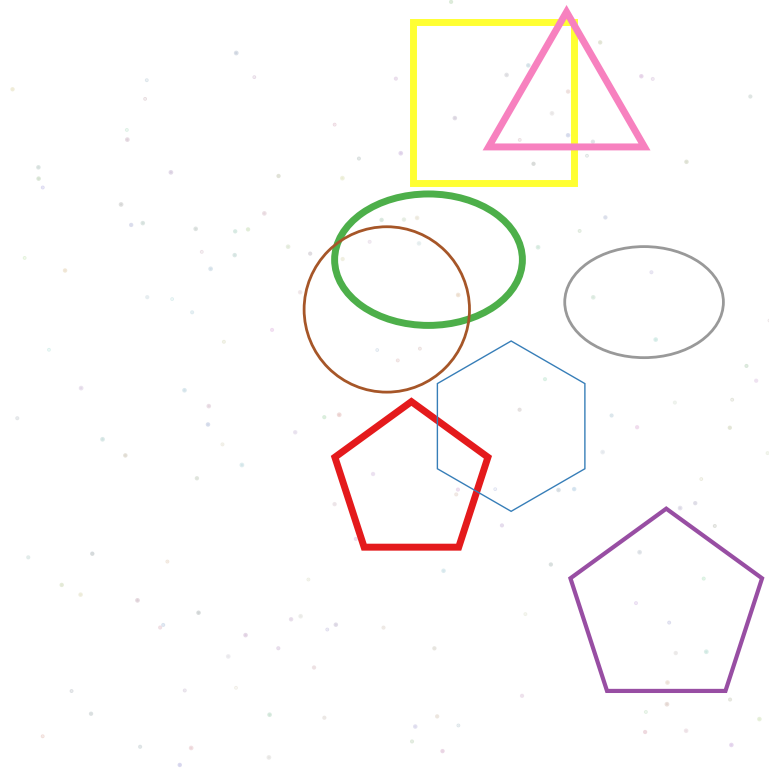[{"shape": "pentagon", "thickness": 2.5, "radius": 0.52, "center": [0.534, 0.374]}, {"shape": "hexagon", "thickness": 0.5, "radius": 0.55, "center": [0.664, 0.447]}, {"shape": "oval", "thickness": 2.5, "radius": 0.61, "center": [0.557, 0.663]}, {"shape": "pentagon", "thickness": 1.5, "radius": 0.65, "center": [0.865, 0.209]}, {"shape": "square", "thickness": 2.5, "radius": 0.52, "center": [0.641, 0.867]}, {"shape": "circle", "thickness": 1, "radius": 0.54, "center": [0.502, 0.598]}, {"shape": "triangle", "thickness": 2.5, "radius": 0.58, "center": [0.736, 0.868]}, {"shape": "oval", "thickness": 1, "radius": 0.52, "center": [0.836, 0.608]}]